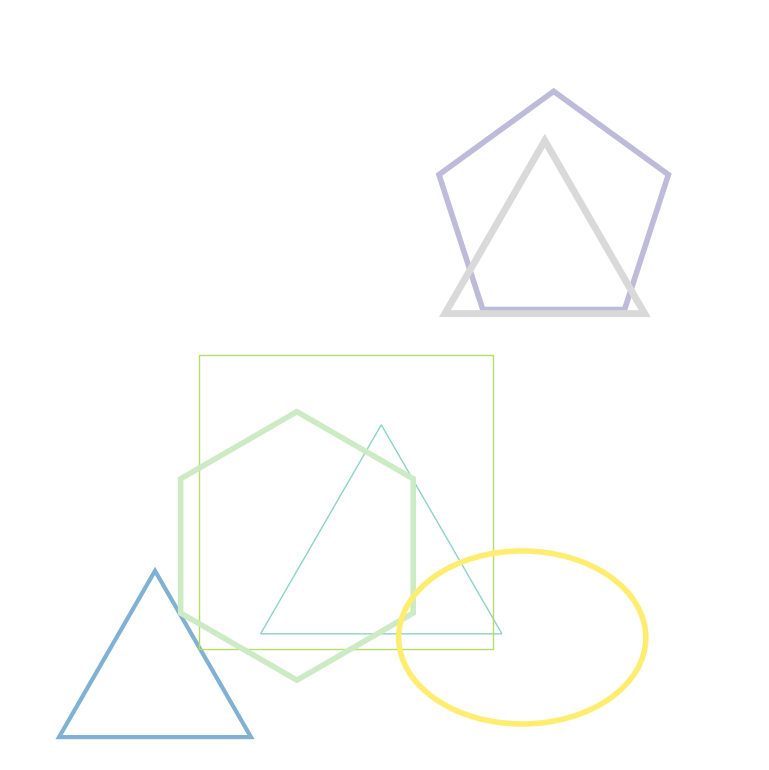[{"shape": "triangle", "thickness": 0.5, "radius": 0.9, "center": [0.495, 0.267]}, {"shape": "pentagon", "thickness": 2, "radius": 0.78, "center": [0.719, 0.725]}, {"shape": "triangle", "thickness": 1.5, "radius": 0.72, "center": [0.201, 0.115]}, {"shape": "square", "thickness": 0.5, "radius": 0.95, "center": [0.45, 0.348]}, {"shape": "triangle", "thickness": 2.5, "radius": 0.75, "center": [0.708, 0.668]}, {"shape": "hexagon", "thickness": 2, "radius": 0.87, "center": [0.386, 0.291]}, {"shape": "oval", "thickness": 2, "radius": 0.8, "center": [0.678, 0.172]}]